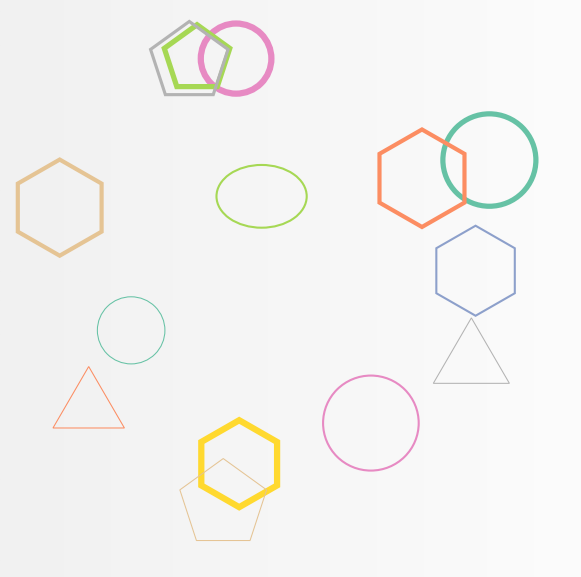[{"shape": "circle", "thickness": 0.5, "radius": 0.29, "center": [0.226, 0.427]}, {"shape": "circle", "thickness": 2.5, "radius": 0.4, "center": [0.842, 0.722]}, {"shape": "hexagon", "thickness": 2, "radius": 0.42, "center": [0.726, 0.691]}, {"shape": "triangle", "thickness": 0.5, "radius": 0.35, "center": [0.153, 0.294]}, {"shape": "hexagon", "thickness": 1, "radius": 0.39, "center": [0.818, 0.53]}, {"shape": "circle", "thickness": 1, "radius": 0.41, "center": [0.638, 0.267]}, {"shape": "circle", "thickness": 3, "radius": 0.3, "center": [0.406, 0.898]}, {"shape": "pentagon", "thickness": 2.5, "radius": 0.3, "center": [0.339, 0.897]}, {"shape": "oval", "thickness": 1, "radius": 0.39, "center": [0.45, 0.659]}, {"shape": "hexagon", "thickness": 3, "radius": 0.38, "center": [0.412, 0.196]}, {"shape": "hexagon", "thickness": 2, "radius": 0.42, "center": [0.103, 0.64]}, {"shape": "pentagon", "thickness": 0.5, "radius": 0.39, "center": [0.384, 0.127]}, {"shape": "pentagon", "thickness": 1.5, "radius": 0.35, "center": [0.326, 0.892]}, {"shape": "triangle", "thickness": 0.5, "radius": 0.38, "center": [0.811, 0.373]}]